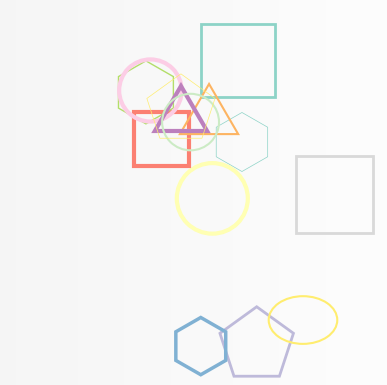[{"shape": "square", "thickness": 2, "radius": 0.47, "center": [0.615, 0.844]}, {"shape": "hexagon", "thickness": 0.5, "radius": 0.38, "center": [0.624, 0.631]}, {"shape": "circle", "thickness": 3, "radius": 0.46, "center": [0.548, 0.485]}, {"shape": "pentagon", "thickness": 2, "radius": 0.5, "center": [0.662, 0.103]}, {"shape": "square", "thickness": 3, "radius": 0.35, "center": [0.416, 0.64]}, {"shape": "hexagon", "thickness": 2.5, "radius": 0.37, "center": [0.518, 0.101]}, {"shape": "triangle", "thickness": 1.5, "radius": 0.43, "center": [0.539, 0.695]}, {"shape": "hexagon", "thickness": 1, "radius": 0.41, "center": [0.377, 0.76]}, {"shape": "circle", "thickness": 3, "radius": 0.4, "center": [0.388, 0.765]}, {"shape": "square", "thickness": 2, "radius": 0.5, "center": [0.864, 0.495]}, {"shape": "triangle", "thickness": 3, "radius": 0.39, "center": [0.467, 0.699]}, {"shape": "circle", "thickness": 1.5, "radius": 0.37, "center": [0.492, 0.683]}, {"shape": "oval", "thickness": 1.5, "radius": 0.44, "center": [0.782, 0.169]}, {"shape": "pentagon", "thickness": 0.5, "radius": 0.46, "center": [0.467, 0.716]}]